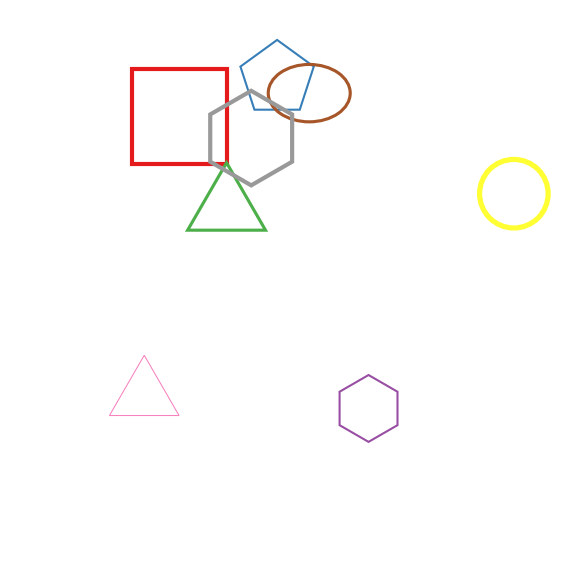[{"shape": "square", "thickness": 2, "radius": 0.41, "center": [0.31, 0.798]}, {"shape": "pentagon", "thickness": 1, "radius": 0.33, "center": [0.48, 0.863]}, {"shape": "triangle", "thickness": 1.5, "radius": 0.39, "center": [0.392, 0.639]}, {"shape": "hexagon", "thickness": 1, "radius": 0.29, "center": [0.638, 0.292]}, {"shape": "circle", "thickness": 2.5, "radius": 0.3, "center": [0.89, 0.664]}, {"shape": "oval", "thickness": 1.5, "radius": 0.35, "center": [0.535, 0.838]}, {"shape": "triangle", "thickness": 0.5, "radius": 0.35, "center": [0.25, 0.314]}, {"shape": "hexagon", "thickness": 2, "radius": 0.41, "center": [0.435, 0.76]}]